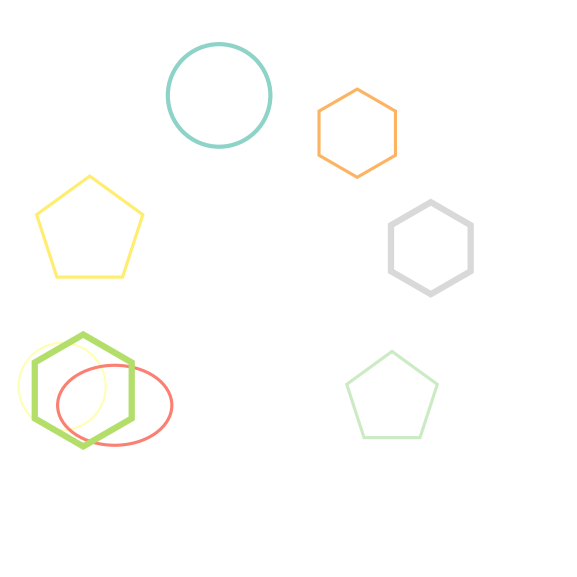[{"shape": "circle", "thickness": 2, "radius": 0.44, "center": [0.379, 0.834]}, {"shape": "circle", "thickness": 1, "radius": 0.38, "center": [0.108, 0.33]}, {"shape": "oval", "thickness": 1.5, "radius": 0.49, "center": [0.199, 0.297]}, {"shape": "hexagon", "thickness": 1.5, "radius": 0.38, "center": [0.619, 0.768]}, {"shape": "hexagon", "thickness": 3, "radius": 0.48, "center": [0.144, 0.323]}, {"shape": "hexagon", "thickness": 3, "radius": 0.4, "center": [0.746, 0.569]}, {"shape": "pentagon", "thickness": 1.5, "radius": 0.41, "center": [0.679, 0.308]}, {"shape": "pentagon", "thickness": 1.5, "radius": 0.48, "center": [0.155, 0.598]}]